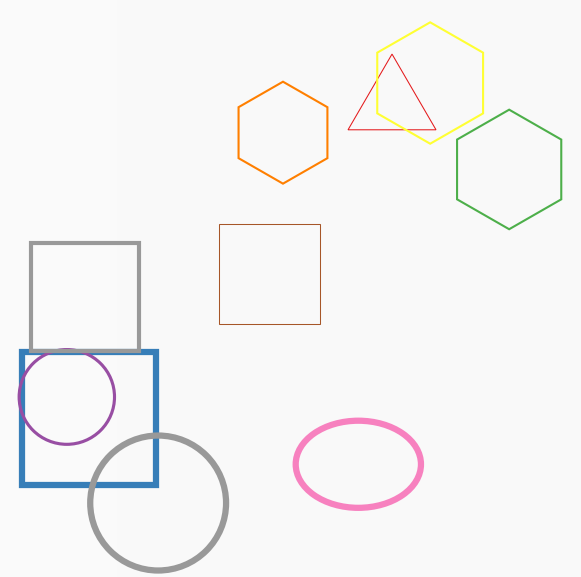[{"shape": "triangle", "thickness": 0.5, "radius": 0.44, "center": [0.674, 0.818]}, {"shape": "square", "thickness": 3, "radius": 0.58, "center": [0.153, 0.275]}, {"shape": "hexagon", "thickness": 1, "radius": 0.52, "center": [0.876, 0.706]}, {"shape": "circle", "thickness": 1.5, "radius": 0.41, "center": [0.115, 0.312]}, {"shape": "hexagon", "thickness": 1, "radius": 0.44, "center": [0.487, 0.769]}, {"shape": "hexagon", "thickness": 1, "radius": 0.53, "center": [0.74, 0.855]}, {"shape": "square", "thickness": 0.5, "radius": 0.43, "center": [0.463, 0.524]}, {"shape": "oval", "thickness": 3, "radius": 0.54, "center": [0.616, 0.195]}, {"shape": "square", "thickness": 2, "radius": 0.47, "center": [0.146, 0.485]}, {"shape": "circle", "thickness": 3, "radius": 0.58, "center": [0.272, 0.128]}]